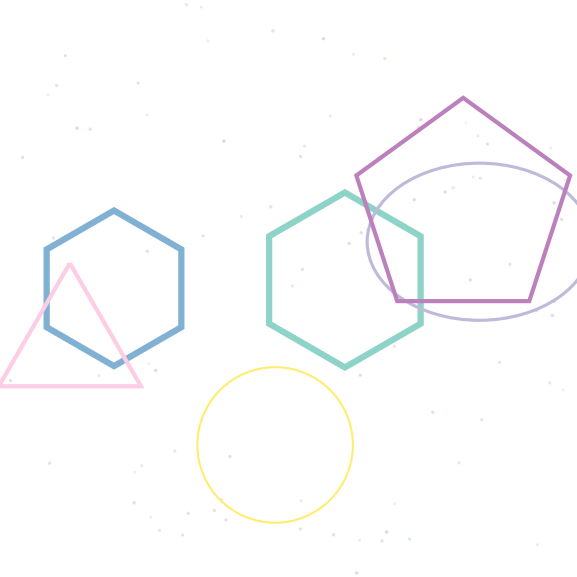[{"shape": "hexagon", "thickness": 3, "radius": 0.76, "center": [0.597, 0.514]}, {"shape": "oval", "thickness": 1.5, "radius": 0.97, "center": [0.83, 0.581]}, {"shape": "hexagon", "thickness": 3, "radius": 0.67, "center": [0.197, 0.5]}, {"shape": "triangle", "thickness": 2, "radius": 0.71, "center": [0.121, 0.401]}, {"shape": "pentagon", "thickness": 2, "radius": 0.97, "center": [0.802, 0.635]}, {"shape": "circle", "thickness": 1, "radius": 0.67, "center": [0.476, 0.229]}]